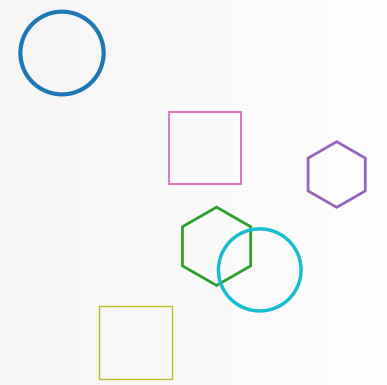[{"shape": "circle", "thickness": 3, "radius": 0.54, "center": [0.16, 0.862]}, {"shape": "hexagon", "thickness": 2, "radius": 0.51, "center": [0.559, 0.36]}, {"shape": "hexagon", "thickness": 2, "radius": 0.43, "center": [0.869, 0.547]}, {"shape": "square", "thickness": 1.5, "radius": 0.46, "center": [0.529, 0.616]}, {"shape": "square", "thickness": 1, "radius": 0.47, "center": [0.35, 0.11]}, {"shape": "circle", "thickness": 2.5, "radius": 0.53, "center": [0.67, 0.299]}]